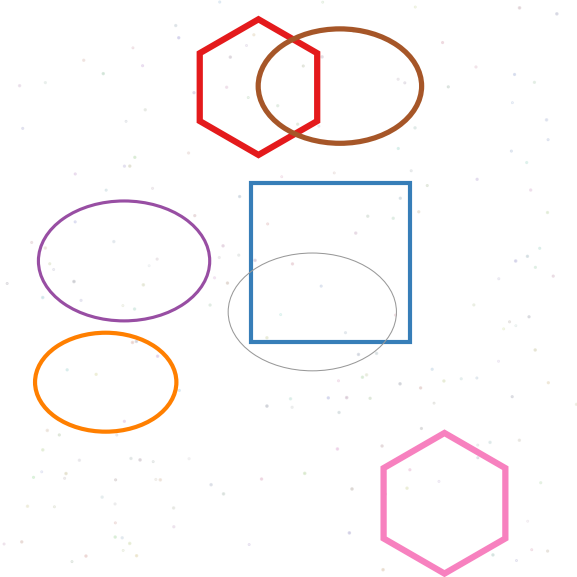[{"shape": "hexagon", "thickness": 3, "radius": 0.59, "center": [0.448, 0.848]}, {"shape": "square", "thickness": 2, "radius": 0.69, "center": [0.573, 0.545]}, {"shape": "oval", "thickness": 1.5, "radius": 0.74, "center": [0.215, 0.547]}, {"shape": "oval", "thickness": 2, "radius": 0.61, "center": [0.183, 0.337]}, {"shape": "oval", "thickness": 2.5, "radius": 0.71, "center": [0.589, 0.85]}, {"shape": "hexagon", "thickness": 3, "radius": 0.61, "center": [0.77, 0.128]}, {"shape": "oval", "thickness": 0.5, "radius": 0.73, "center": [0.541, 0.459]}]